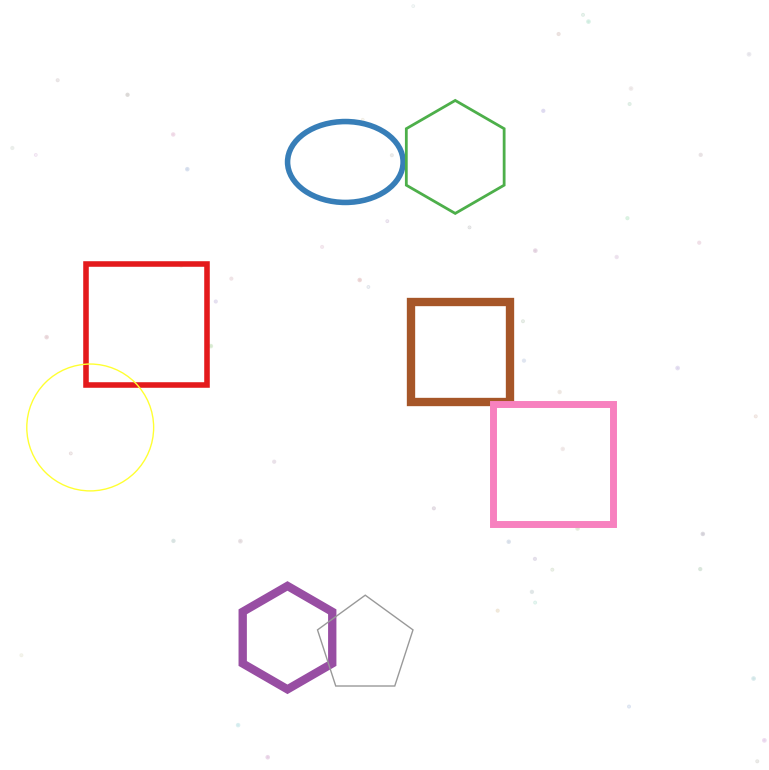[{"shape": "square", "thickness": 2, "radius": 0.39, "center": [0.19, 0.579]}, {"shape": "oval", "thickness": 2, "radius": 0.38, "center": [0.449, 0.79]}, {"shape": "hexagon", "thickness": 1, "radius": 0.37, "center": [0.591, 0.796]}, {"shape": "hexagon", "thickness": 3, "radius": 0.34, "center": [0.373, 0.172]}, {"shape": "circle", "thickness": 0.5, "radius": 0.41, "center": [0.117, 0.445]}, {"shape": "square", "thickness": 3, "radius": 0.32, "center": [0.598, 0.543]}, {"shape": "square", "thickness": 2.5, "radius": 0.39, "center": [0.718, 0.397]}, {"shape": "pentagon", "thickness": 0.5, "radius": 0.33, "center": [0.474, 0.162]}]